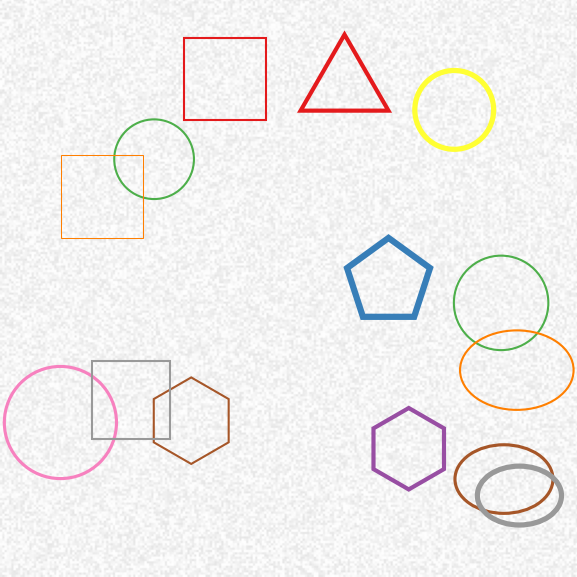[{"shape": "triangle", "thickness": 2, "radius": 0.44, "center": [0.597, 0.851]}, {"shape": "square", "thickness": 1, "radius": 0.35, "center": [0.389, 0.863]}, {"shape": "pentagon", "thickness": 3, "radius": 0.38, "center": [0.673, 0.512]}, {"shape": "circle", "thickness": 1, "radius": 0.34, "center": [0.267, 0.723]}, {"shape": "circle", "thickness": 1, "radius": 0.41, "center": [0.868, 0.475]}, {"shape": "hexagon", "thickness": 2, "radius": 0.35, "center": [0.708, 0.222]}, {"shape": "square", "thickness": 0.5, "radius": 0.36, "center": [0.177, 0.659]}, {"shape": "oval", "thickness": 1, "radius": 0.49, "center": [0.895, 0.358]}, {"shape": "circle", "thickness": 2.5, "radius": 0.34, "center": [0.787, 0.809]}, {"shape": "oval", "thickness": 1.5, "radius": 0.42, "center": [0.873, 0.17]}, {"shape": "hexagon", "thickness": 1, "radius": 0.37, "center": [0.331, 0.271]}, {"shape": "circle", "thickness": 1.5, "radius": 0.49, "center": [0.105, 0.268]}, {"shape": "square", "thickness": 1, "radius": 0.34, "center": [0.227, 0.307]}, {"shape": "oval", "thickness": 2.5, "radius": 0.36, "center": [0.899, 0.141]}]